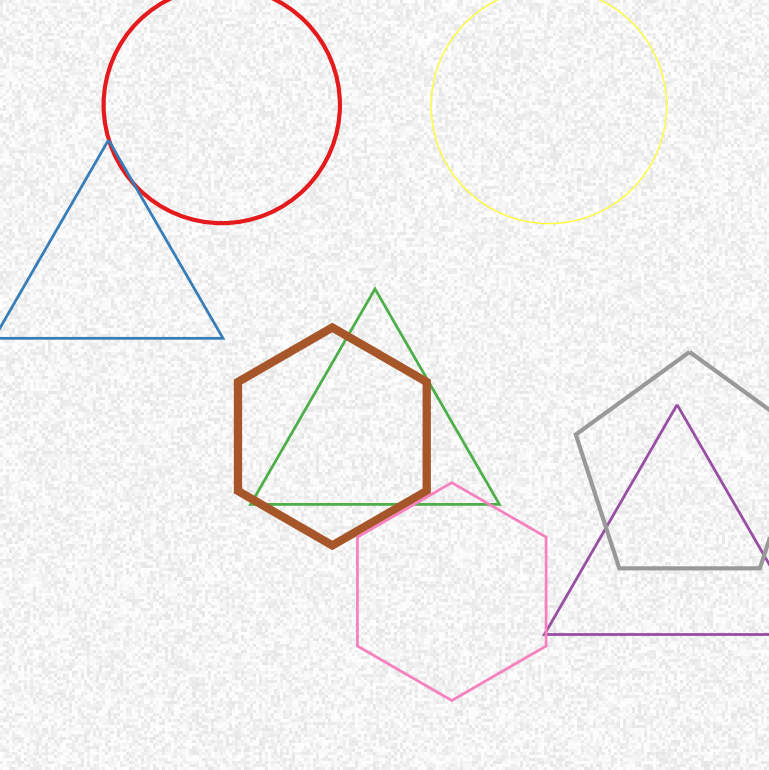[{"shape": "circle", "thickness": 1.5, "radius": 0.77, "center": [0.288, 0.864]}, {"shape": "triangle", "thickness": 1, "radius": 0.86, "center": [0.141, 0.646]}, {"shape": "triangle", "thickness": 1, "radius": 0.93, "center": [0.487, 0.438]}, {"shape": "triangle", "thickness": 1, "radius": 0.99, "center": [0.879, 0.275]}, {"shape": "circle", "thickness": 0.5, "radius": 0.76, "center": [0.713, 0.863]}, {"shape": "hexagon", "thickness": 3, "radius": 0.71, "center": [0.432, 0.433]}, {"shape": "hexagon", "thickness": 1, "radius": 0.71, "center": [0.587, 0.232]}, {"shape": "pentagon", "thickness": 1.5, "radius": 0.78, "center": [0.896, 0.388]}]